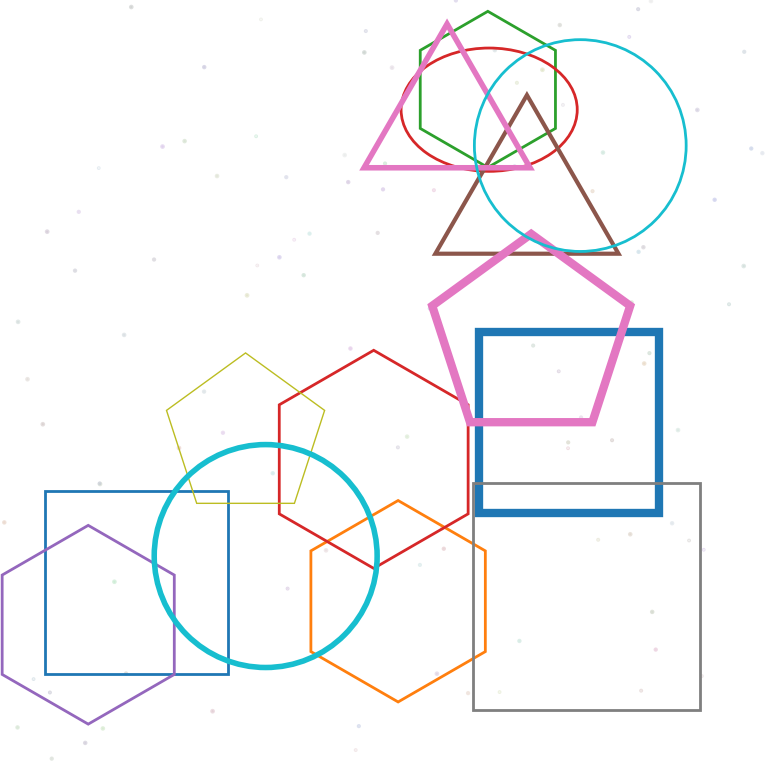[{"shape": "square", "thickness": 3, "radius": 0.59, "center": [0.739, 0.451]}, {"shape": "square", "thickness": 1, "radius": 0.59, "center": [0.177, 0.243]}, {"shape": "hexagon", "thickness": 1, "radius": 0.65, "center": [0.517, 0.219]}, {"shape": "hexagon", "thickness": 1, "radius": 0.51, "center": [0.634, 0.884]}, {"shape": "oval", "thickness": 1, "radius": 0.57, "center": [0.635, 0.858]}, {"shape": "hexagon", "thickness": 1, "radius": 0.71, "center": [0.485, 0.403]}, {"shape": "hexagon", "thickness": 1, "radius": 0.65, "center": [0.115, 0.189]}, {"shape": "triangle", "thickness": 1.5, "radius": 0.69, "center": [0.684, 0.739]}, {"shape": "pentagon", "thickness": 3, "radius": 0.68, "center": [0.69, 0.561]}, {"shape": "triangle", "thickness": 2, "radius": 0.62, "center": [0.581, 0.844]}, {"shape": "square", "thickness": 1, "radius": 0.74, "center": [0.762, 0.226]}, {"shape": "pentagon", "thickness": 0.5, "radius": 0.54, "center": [0.319, 0.434]}, {"shape": "circle", "thickness": 2, "radius": 0.72, "center": [0.345, 0.278]}, {"shape": "circle", "thickness": 1, "radius": 0.69, "center": [0.754, 0.811]}]